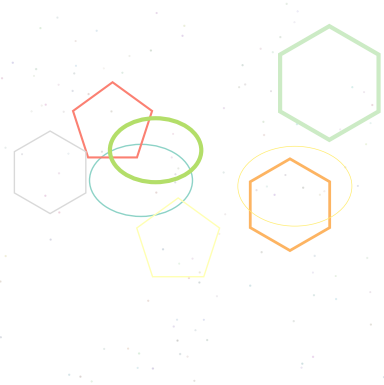[{"shape": "oval", "thickness": 1, "radius": 0.67, "center": [0.366, 0.531]}, {"shape": "pentagon", "thickness": 1, "radius": 0.57, "center": [0.463, 0.373]}, {"shape": "pentagon", "thickness": 1.5, "radius": 0.54, "center": [0.292, 0.678]}, {"shape": "hexagon", "thickness": 2, "radius": 0.6, "center": [0.753, 0.468]}, {"shape": "oval", "thickness": 3, "radius": 0.59, "center": [0.404, 0.61]}, {"shape": "hexagon", "thickness": 1, "radius": 0.54, "center": [0.13, 0.552]}, {"shape": "hexagon", "thickness": 3, "radius": 0.74, "center": [0.855, 0.784]}, {"shape": "oval", "thickness": 0.5, "radius": 0.74, "center": [0.766, 0.516]}]